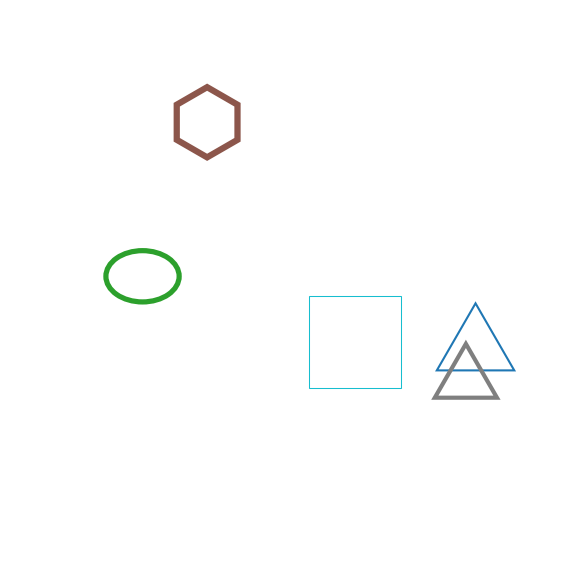[{"shape": "triangle", "thickness": 1, "radius": 0.39, "center": [0.823, 0.396]}, {"shape": "oval", "thickness": 2.5, "radius": 0.32, "center": [0.247, 0.521]}, {"shape": "hexagon", "thickness": 3, "radius": 0.3, "center": [0.359, 0.787]}, {"shape": "triangle", "thickness": 2, "radius": 0.31, "center": [0.807, 0.342]}, {"shape": "square", "thickness": 0.5, "radius": 0.4, "center": [0.615, 0.408]}]